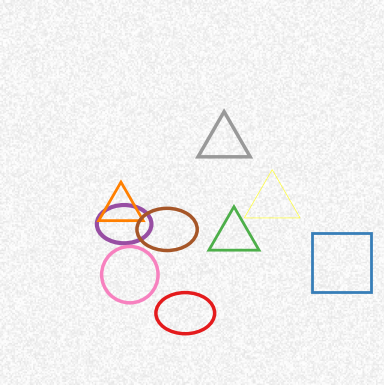[{"shape": "oval", "thickness": 2.5, "radius": 0.38, "center": [0.481, 0.187]}, {"shape": "square", "thickness": 2, "radius": 0.38, "center": [0.886, 0.319]}, {"shape": "triangle", "thickness": 2, "radius": 0.38, "center": [0.608, 0.388]}, {"shape": "oval", "thickness": 3, "radius": 0.35, "center": [0.322, 0.418]}, {"shape": "triangle", "thickness": 2, "radius": 0.33, "center": [0.314, 0.46]}, {"shape": "triangle", "thickness": 0.5, "radius": 0.42, "center": [0.707, 0.476]}, {"shape": "oval", "thickness": 2.5, "radius": 0.39, "center": [0.434, 0.404]}, {"shape": "circle", "thickness": 2.5, "radius": 0.37, "center": [0.337, 0.287]}, {"shape": "triangle", "thickness": 2.5, "radius": 0.39, "center": [0.582, 0.632]}]